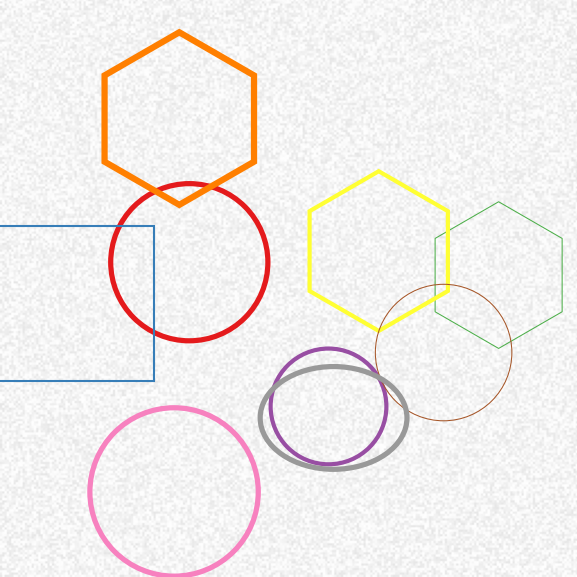[{"shape": "circle", "thickness": 2.5, "radius": 0.68, "center": [0.328, 0.545]}, {"shape": "square", "thickness": 1, "radius": 0.67, "center": [0.133, 0.473]}, {"shape": "hexagon", "thickness": 0.5, "radius": 0.63, "center": [0.863, 0.523]}, {"shape": "circle", "thickness": 2, "radius": 0.5, "center": [0.569, 0.295]}, {"shape": "hexagon", "thickness": 3, "radius": 0.75, "center": [0.31, 0.794]}, {"shape": "hexagon", "thickness": 2, "radius": 0.69, "center": [0.656, 0.564]}, {"shape": "circle", "thickness": 0.5, "radius": 0.59, "center": [0.768, 0.389]}, {"shape": "circle", "thickness": 2.5, "radius": 0.73, "center": [0.301, 0.147]}, {"shape": "oval", "thickness": 2.5, "radius": 0.64, "center": [0.578, 0.275]}]